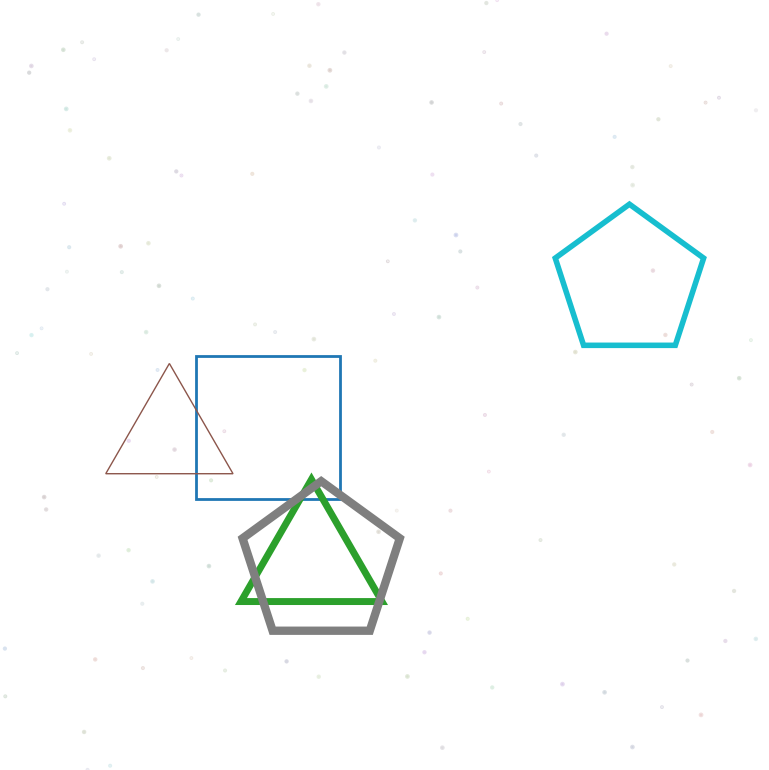[{"shape": "square", "thickness": 1, "radius": 0.47, "center": [0.348, 0.445]}, {"shape": "triangle", "thickness": 2.5, "radius": 0.53, "center": [0.405, 0.272]}, {"shape": "triangle", "thickness": 0.5, "radius": 0.48, "center": [0.22, 0.432]}, {"shape": "pentagon", "thickness": 3, "radius": 0.54, "center": [0.417, 0.268]}, {"shape": "pentagon", "thickness": 2, "radius": 0.51, "center": [0.817, 0.633]}]